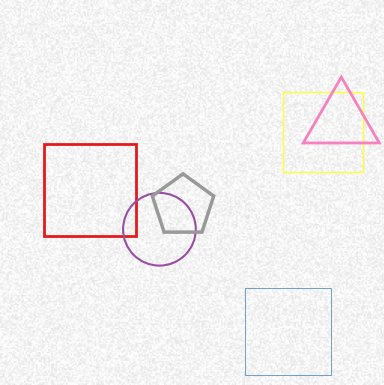[{"shape": "square", "thickness": 2, "radius": 0.6, "center": [0.233, 0.506]}, {"shape": "square", "thickness": 0.5, "radius": 0.56, "center": [0.748, 0.139]}, {"shape": "circle", "thickness": 1.5, "radius": 0.47, "center": [0.414, 0.405]}, {"shape": "square", "thickness": 1, "radius": 0.52, "center": [0.84, 0.657]}, {"shape": "triangle", "thickness": 2, "radius": 0.57, "center": [0.886, 0.686]}, {"shape": "pentagon", "thickness": 2.5, "radius": 0.42, "center": [0.475, 0.465]}]